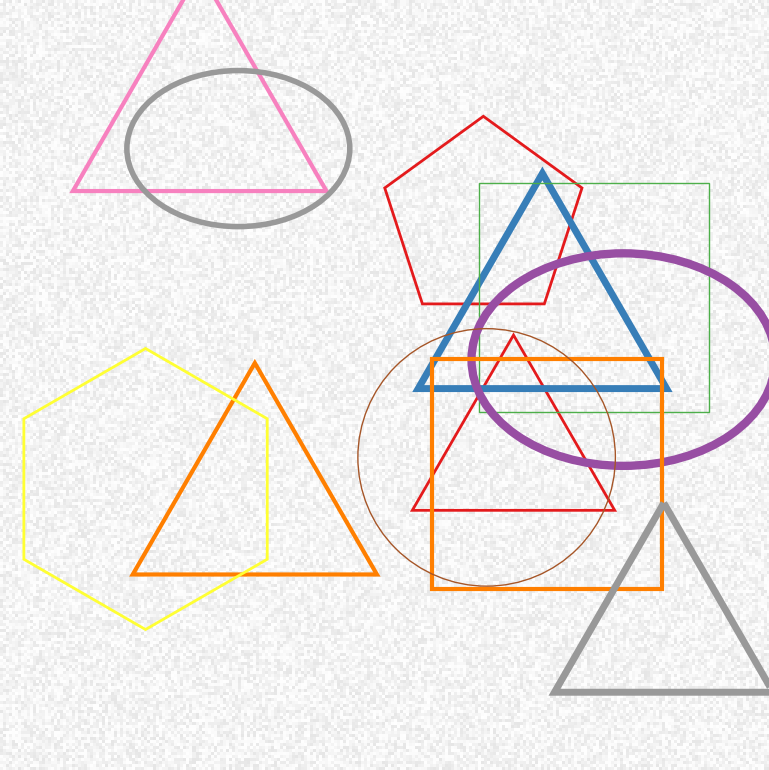[{"shape": "triangle", "thickness": 1, "radius": 0.76, "center": [0.667, 0.413]}, {"shape": "pentagon", "thickness": 1, "radius": 0.67, "center": [0.628, 0.714]}, {"shape": "triangle", "thickness": 2.5, "radius": 0.93, "center": [0.704, 0.588]}, {"shape": "square", "thickness": 0.5, "radius": 0.74, "center": [0.771, 0.613]}, {"shape": "oval", "thickness": 3, "radius": 0.99, "center": [0.81, 0.533]}, {"shape": "triangle", "thickness": 1.5, "radius": 0.92, "center": [0.331, 0.345]}, {"shape": "square", "thickness": 1.5, "radius": 0.75, "center": [0.71, 0.384]}, {"shape": "hexagon", "thickness": 1, "radius": 0.91, "center": [0.189, 0.365]}, {"shape": "circle", "thickness": 0.5, "radius": 0.84, "center": [0.632, 0.406]}, {"shape": "triangle", "thickness": 1.5, "radius": 0.95, "center": [0.259, 0.847]}, {"shape": "oval", "thickness": 2, "radius": 0.72, "center": [0.31, 0.807]}, {"shape": "triangle", "thickness": 2.5, "radius": 0.82, "center": [0.862, 0.183]}]